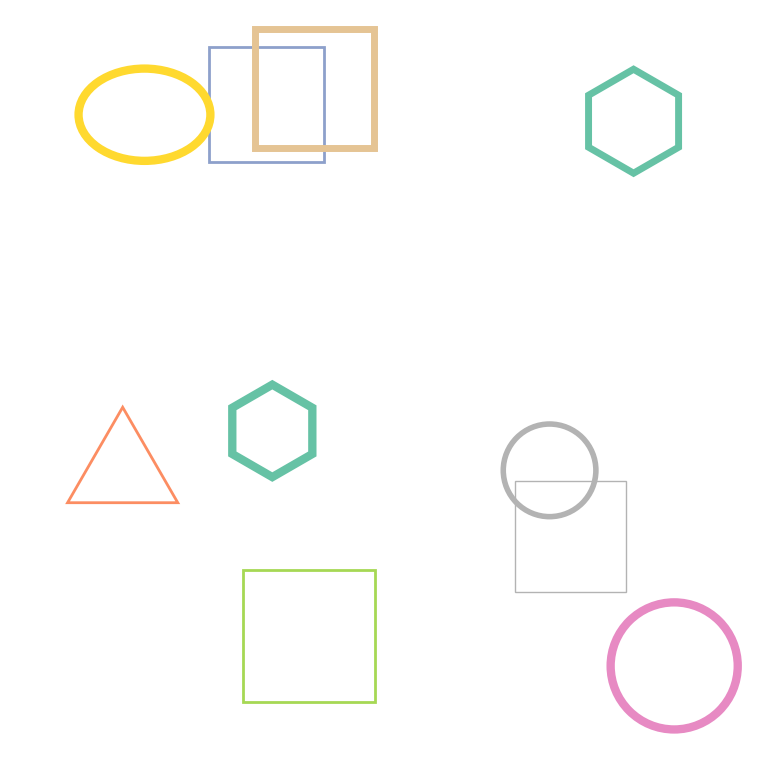[{"shape": "hexagon", "thickness": 3, "radius": 0.3, "center": [0.354, 0.44]}, {"shape": "hexagon", "thickness": 2.5, "radius": 0.34, "center": [0.823, 0.843]}, {"shape": "triangle", "thickness": 1, "radius": 0.41, "center": [0.159, 0.388]}, {"shape": "square", "thickness": 1, "radius": 0.37, "center": [0.346, 0.864]}, {"shape": "circle", "thickness": 3, "radius": 0.41, "center": [0.876, 0.135]}, {"shape": "square", "thickness": 1, "radius": 0.43, "center": [0.402, 0.174]}, {"shape": "oval", "thickness": 3, "radius": 0.43, "center": [0.188, 0.851]}, {"shape": "square", "thickness": 2.5, "radius": 0.39, "center": [0.408, 0.885]}, {"shape": "circle", "thickness": 2, "radius": 0.3, "center": [0.714, 0.389]}, {"shape": "square", "thickness": 0.5, "radius": 0.36, "center": [0.741, 0.303]}]